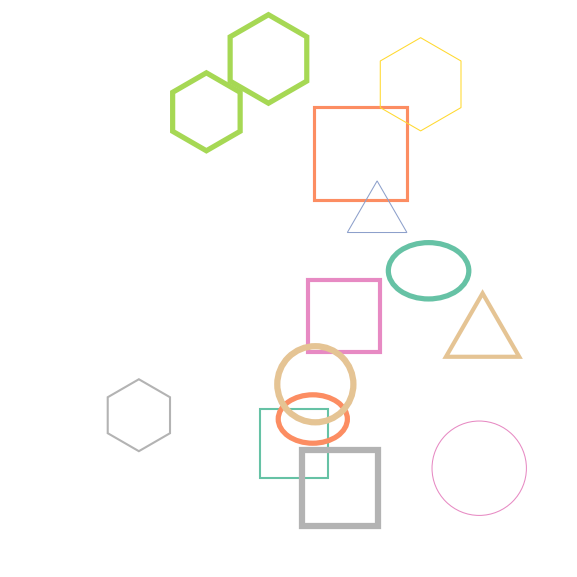[{"shape": "oval", "thickness": 2.5, "radius": 0.35, "center": [0.742, 0.53]}, {"shape": "square", "thickness": 1, "radius": 0.3, "center": [0.509, 0.231]}, {"shape": "oval", "thickness": 2.5, "radius": 0.3, "center": [0.542, 0.274]}, {"shape": "square", "thickness": 1.5, "radius": 0.4, "center": [0.624, 0.733]}, {"shape": "triangle", "thickness": 0.5, "radius": 0.3, "center": [0.653, 0.626]}, {"shape": "circle", "thickness": 0.5, "radius": 0.41, "center": [0.83, 0.188]}, {"shape": "square", "thickness": 2, "radius": 0.31, "center": [0.596, 0.452]}, {"shape": "hexagon", "thickness": 2.5, "radius": 0.34, "center": [0.357, 0.806]}, {"shape": "hexagon", "thickness": 2.5, "radius": 0.38, "center": [0.465, 0.897]}, {"shape": "hexagon", "thickness": 0.5, "radius": 0.4, "center": [0.728, 0.853]}, {"shape": "circle", "thickness": 3, "radius": 0.33, "center": [0.546, 0.334]}, {"shape": "triangle", "thickness": 2, "radius": 0.37, "center": [0.836, 0.418]}, {"shape": "square", "thickness": 3, "radius": 0.33, "center": [0.589, 0.154]}, {"shape": "hexagon", "thickness": 1, "radius": 0.31, "center": [0.24, 0.28]}]